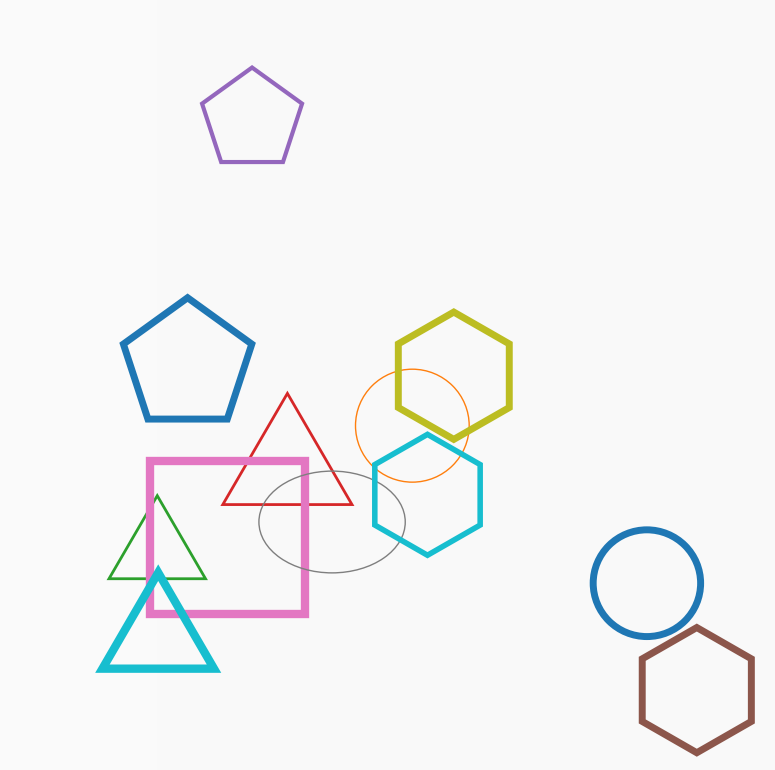[{"shape": "circle", "thickness": 2.5, "radius": 0.35, "center": [0.835, 0.243]}, {"shape": "pentagon", "thickness": 2.5, "radius": 0.44, "center": [0.242, 0.526]}, {"shape": "circle", "thickness": 0.5, "radius": 0.37, "center": [0.532, 0.447]}, {"shape": "triangle", "thickness": 1, "radius": 0.36, "center": [0.203, 0.284]}, {"shape": "triangle", "thickness": 1, "radius": 0.48, "center": [0.371, 0.393]}, {"shape": "pentagon", "thickness": 1.5, "radius": 0.34, "center": [0.325, 0.844]}, {"shape": "hexagon", "thickness": 2.5, "radius": 0.41, "center": [0.899, 0.104]}, {"shape": "square", "thickness": 3, "radius": 0.5, "center": [0.294, 0.302]}, {"shape": "oval", "thickness": 0.5, "radius": 0.47, "center": [0.428, 0.322]}, {"shape": "hexagon", "thickness": 2.5, "radius": 0.41, "center": [0.586, 0.512]}, {"shape": "hexagon", "thickness": 2, "radius": 0.39, "center": [0.552, 0.357]}, {"shape": "triangle", "thickness": 3, "radius": 0.42, "center": [0.204, 0.173]}]